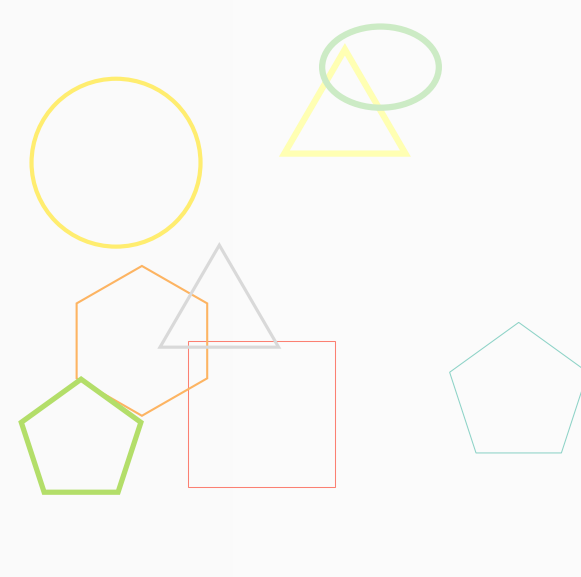[{"shape": "pentagon", "thickness": 0.5, "radius": 0.62, "center": [0.892, 0.316]}, {"shape": "triangle", "thickness": 3, "radius": 0.6, "center": [0.593, 0.793]}, {"shape": "square", "thickness": 0.5, "radius": 0.63, "center": [0.451, 0.283]}, {"shape": "hexagon", "thickness": 1, "radius": 0.65, "center": [0.244, 0.409]}, {"shape": "pentagon", "thickness": 2.5, "radius": 0.54, "center": [0.14, 0.234]}, {"shape": "triangle", "thickness": 1.5, "radius": 0.59, "center": [0.377, 0.457]}, {"shape": "oval", "thickness": 3, "radius": 0.5, "center": [0.655, 0.883]}, {"shape": "circle", "thickness": 2, "radius": 0.73, "center": [0.2, 0.717]}]